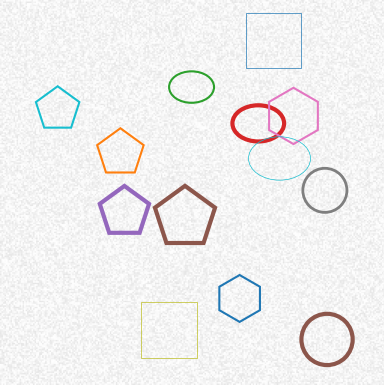[{"shape": "square", "thickness": 0.5, "radius": 0.36, "center": [0.711, 0.894]}, {"shape": "hexagon", "thickness": 1.5, "radius": 0.3, "center": [0.622, 0.225]}, {"shape": "pentagon", "thickness": 1.5, "radius": 0.32, "center": [0.313, 0.603]}, {"shape": "oval", "thickness": 1.5, "radius": 0.29, "center": [0.498, 0.774]}, {"shape": "oval", "thickness": 3, "radius": 0.34, "center": [0.671, 0.68]}, {"shape": "pentagon", "thickness": 3, "radius": 0.34, "center": [0.323, 0.45]}, {"shape": "circle", "thickness": 3, "radius": 0.33, "center": [0.849, 0.118]}, {"shape": "pentagon", "thickness": 3, "radius": 0.41, "center": [0.481, 0.435]}, {"shape": "hexagon", "thickness": 1.5, "radius": 0.37, "center": [0.762, 0.699]}, {"shape": "circle", "thickness": 2, "radius": 0.29, "center": [0.844, 0.506]}, {"shape": "square", "thickness": 0.5, "radius": 0.36, "center": [0.44, 0.143]}, {"shape": "oval", "thickness": 0.5, "radius": 0.4, "center": [0.726, 0.588]}, {"shape": "pentagon", "thickness": 1.5, "radius": 0.3, "center": [0.15, 0.717]}]